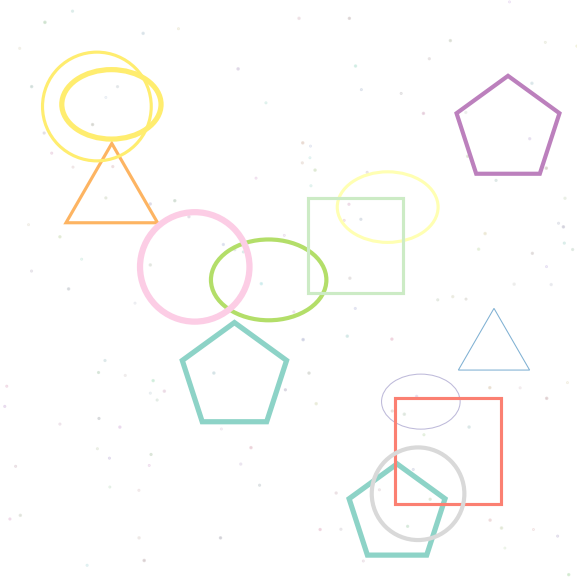[{"shape": "pentagon", "thickness": 2.5, "radius": 0.44, "center": [0.688, 0.109]}, {"shape": "pentagon", "thickness": 2.5, "radius": 0.47, "center": [0.406, 0.346]}, {"shape": "oval", "thickness": 1.5, "radius": 0.44, "center": [0.671, 0.641]}, {"shape": "oval", "thickness": 0.5, "radius": 0.34, "center": [0.729, 0.304]}, {"shape": "square", "thickness": 1.5, "radius": 0.46, "center": [0.776, 0.219]}, {"shape": "triangle", "thickness": 0.5, "radius": 0.36, "center": [0.855, 0.394]}, {"shape": "triangle", "thickness": 1.5, "radius": 0.46, "center": [0.194, 0.659]}, {"shape": "oval", "thickness": 2, "radius": 0.5, "center": [0.465, 0.514]}, {"shape": "circle", "thickness": 3, "radius": 0.47, "center": [0.337, 0.537]}, {"shape": "circle", "thickness": 2, "radius": 0.4, "center": [0.724, 0.144]}, {"shape": "pentagon", "thickness": 2, "radius": 0.47, "center": [0.88, 0.774]}, {"shape": "square", "thickness": 1.5, "radius": 0.41, "center": [0.616, 0.573]}, {"shape": "oval", "thickness": 2.5, "radius": 0.43, "center": [0.193, 0.818]}, {"shape": "circle", "thickness": 1.5, "radius": 0.47, "center": [0.168, 0.815]}]